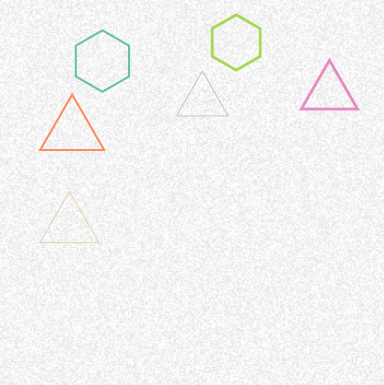[{"shape": "hexagon", "thickness": 1.5, "radius": 0.4, "center": [0.266, 0.841]}, {"shape": "triangle", "thickness": 1.5, "radius": 0.48, "center": [0.187, 0.658]}, {"shape": "triangle", "thickness": 2, "radius": 0.42, "center": [0.856, 0.759]}, {"shape": "hexagon", "thickness": 2, "radius": 0.36, "center": [0.613, 0.89]}, {"shape": "triangle", "thickness": 0.5, "radius": 0.44, "center": [0.18, 0.414]}, {"shape": "triangle", "thickness": 0.5, "radius": 0.39, "center": [0.526, 0.738]}]